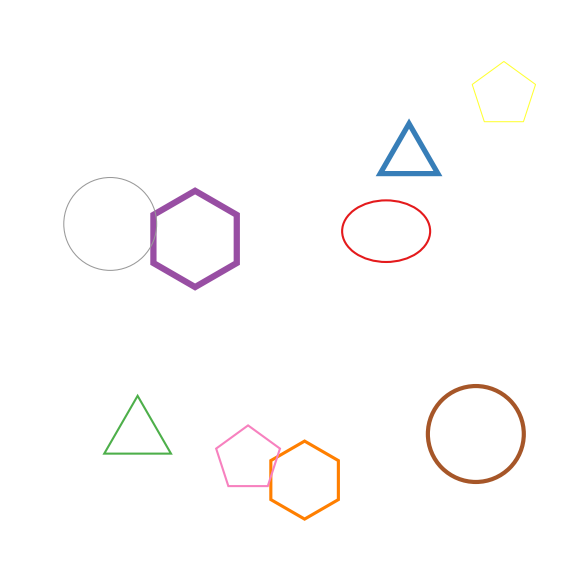[{"shape": "oval", "thickness": 1, "radius": 0.38, "center": [0.669, 0.599]}, {"shape": "triangle", "thickness": 2.5, "radius": 0.29, "center": [0.708, 0.727]}, {"shape": "triangle", "thickness": 1, "radius": 0.33, "center": [0.238, 0.247]}, {"shape": "hexagon", "thickness": 3, "radius": 0.42, "center": [0.338, 0.585]}, {"shape": "hexagon", "thickness": 1.5, "radius": 0.34, "center": [0.527, 0.168]}, {"shape": "pentagon", "thickness": 0.5, "radius": 0.29, "center": [0.873, 0.835]}, {"shape": "circle", "thickness": 2, "radius": 0.42, "center": [0.824, 0.248]}, {"shape": "pentagon", "thickness": 1, "radius": 0.29, "center": [0.43, 0.204]}, {"shape": "circle", "thickness": 0.5, "radius": 0.4, "center": [0.191, 0.611]}]